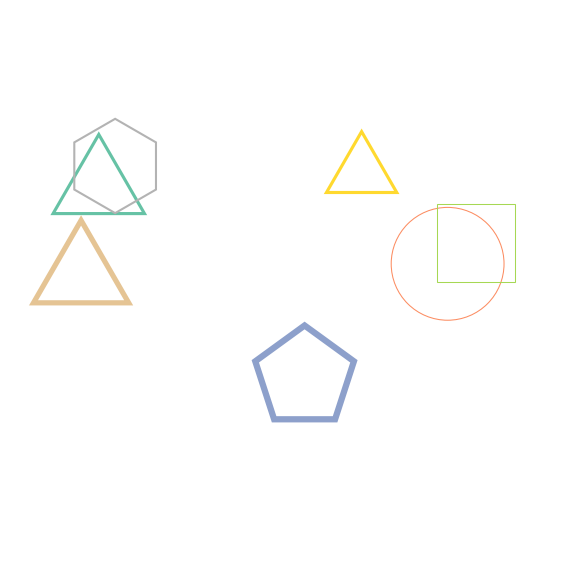[{"shape": "triangle", "thickness": 1.5, "radius": 0.46, "center": [0.171, 0.675]}, {"shape": "circle", "thickness": 0.5, "radius": 0.49, "center": [0.775, 0.542]}, {"shape": "pentagon", "thickness": 3, "radius": 0.45, "center": [0.527, 0.346]}, {"shape": "square", "thickness": 0.5, "radius": 0.34, "center": [0.824, 0.579]}, {"shape": "triangle", "thickness": 1.5, "radius": 0.35, "center": [0.626, 0.701]}, {"shape": "triangle", "thickness": 2.5, "radius": 0.48, "center": [0.14, 0.522]}, {"shape": "hexagon", "thickness": 1, "radius": 0.41, "center": [0.199, 0.712]}]